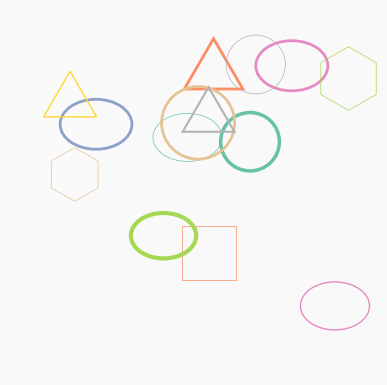[{"shape": "oval", "thickness": 0.5, "radius": 0.45, "center": [0.484, 0.643]}, {"shape": "circle", "thickness": 2.5, "radius": 0.38, "center": [0.645, 0.632]}, {"shape": "triangle", "thickness": 2, "radius": 0.44, "center": [0.551, 0.812]}, {"shape": "square", "thickness": 0.5, "radius": 0.35, "center": [0.539, 0.342]}, {"shape": "oval", "thickness": 2, "radius": 0.46, "center": [0.248, 0.677]}, {"shape": "oval", "thickness": 2, "radius": 0.47, "center": [0.753, 0.829]}, {"shape": "oval", "thickness": 1, "radius": 0.45, "center": [0.864, 0.205]}, {"shape": "hexagon", "thickness": 0.5, "radius": 0.41, "center": [0.899, 0.796]}, {"shape": "oval", "thickness": 3, "radius": 0.42, "center": [0.422, 0.388]}, {"shape": "triangle", "thickness": 1, "radius": 0.39, "center": [0.181, 0.736]}, {"shape": "circle", "thickness": 2, "radius": 0.47, "center": [0.511, 0.681]}, {"shape": "hexagon", "thickness": 0.5, "radius": 0.35, "center": [0.193, 0.547]}, {"shape": "triangle", "thickness": 1.5, "radius": 0.39, "center": [0.538, 0.696]}, {"shape": "circle", "thickness": 0.5, "radius": 0.38, "center": [0.66, 0.833]}]